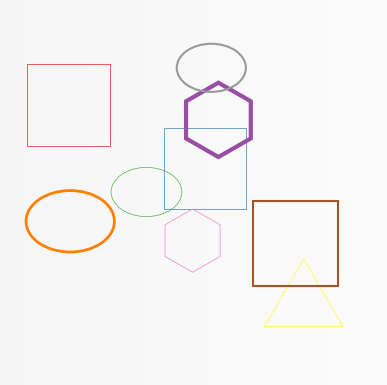[{"shape": "square", "thickness": 0.5, "radius": 0.53, "center": [0.176, 0.727]}, {"shape": "square", "thickness": 0.5, "radius": 0.53, "center": [0.528, 0.562]}, {"shape": "oval", "thickness": 0.5, "radius": 0.46, "center": [0.378, 0.501]}, {"shape": "hexagon", "thickness": 3, "radius": 0.48, "center": [0.564, 0.689]}, {"shape": "oval", "thickness": 2, "radius": 0.57, "center": [0.181, 0.425]}, {"shape": "triangle", "thickness": 0.5, "radius": 0.59, "center": [0.784, 0.21]}, {"shape": "square", "thickness": 1.5, "radius": 0.55, "center": [0.763, 0.368]}, {"shape": "hexagon", "thickness": 0.5, "radius": 0.41, "center": [0.497, 0.375]}, {"shape": "oval", "thickness": 1.5, "radius": 0.45, "center": [0.545, 0.824]}]